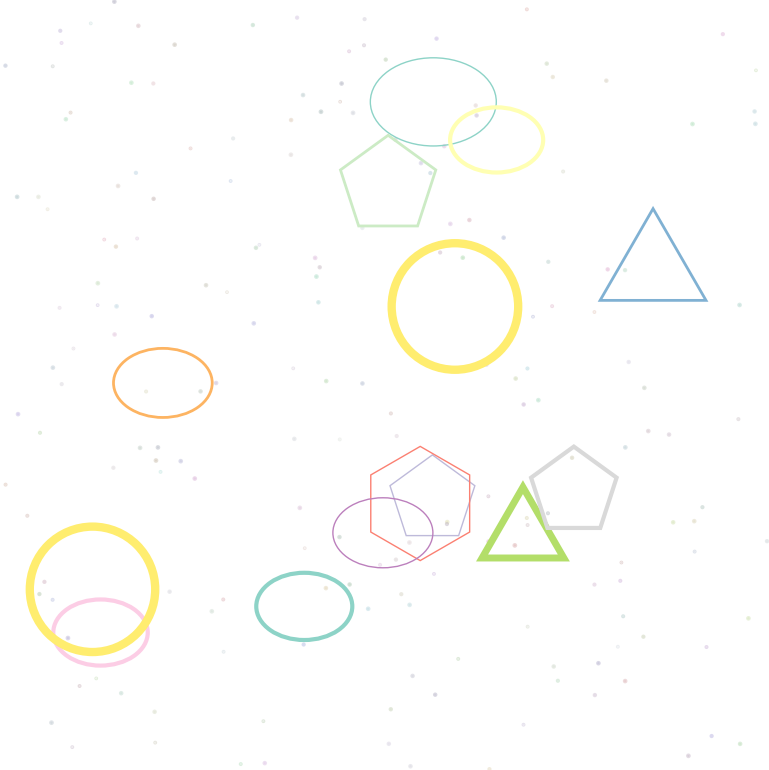[{"shape": "oval", "thickness": 0.5, "radius": 0.41, "center": [0.563, 0.868]}, {"shape": "oval", "thickness": 1.5, "radius": 0.31, "center": [0.395, 0.212]}, {"shape": "oval", "thickness": 1.5, "radius": 0.3, "center": [0.645, 0.818]}, {"shape": "pentagon", "thickness": 0.5, "radius": 0.29, "center": [0.562, 0.351]}, {"shape": "hexagon", "thickness": 0.5, "radius": 0.37, "center": [0.546, 0.346]}, {"shape": "triangle", "thickness": 1, "radius": 0.4, "center": [0.848, 0.65]}, {"shape": "oval", "thickness": 1, "radius": 0.32, "center": [0.212, 0.503]}, {"shape": "triangle", "thickness": 2.5, "radius": 0.31, "center": [0.679, 0.306]}, {"shape": "oval", "thickness": 1.5, "radius": 0.31, "center": [0.131, 0.179]}, {"shape": "pentagon", "thickness": 1.5, "radius": 0.29, "center": [0.745, 0.362]}, {"shape": "oval", "thickness": 0.5, "radius": 0.32, "center": [0.497, 0.308]}, {"shape": "pentagon", "thickness": 1, "radius": 0.33, "center": [0.504, 0.759]}, {"shape": "circle", "thickness": 3, "radius": 0.41, "center": [0.591, 0.602]}, {"shape": "circle", "thickness": 3, "radius": 0.41, "center": [0.12, 0.235]}]